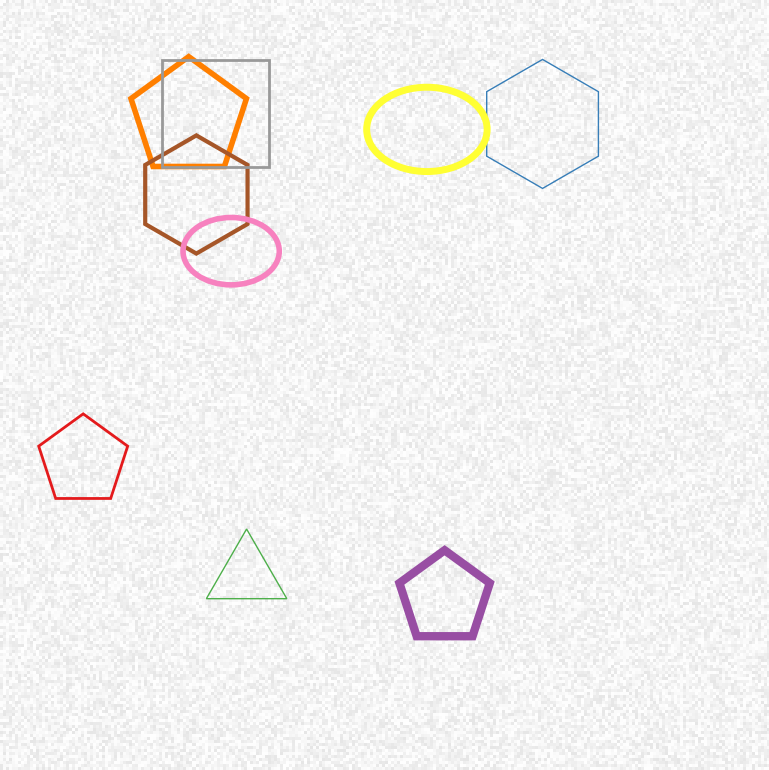[{"shape": "pentagon", "thickness": 1, "radius": 0.3, "center": [0.108, 0.402]}, {"shape": "hexagon", "thickness": 0.5, "radius": 0.42, "center": [0.705, 0.839]}, {"shape": "triangle", "thickness": 0.5, "radius": 0.3, "center": [0.32, 0.253]}, {"shape": "pentagon", "thickness": 3, "radius": 0.31, "center": [0.577, 0.224]}, {"shape": "pentagon", "thickness": 2, "radius": 0.39, "center": [0.245, 0.848]}, {"shape": "oval", "thickness": 2.5, "radius": 0.39, "center": [0.554, 0.832]}, {"shape": "hexagon", "thickness": 1.5, "radius": 0.38, "center": [0.255, 0.747]}, {"shape": "oval", "thickness": 2, "radius": 0.31, "center": [0.3, 0.674]}, {"shape": "square", "thickness": 1, "radius": 0.35, "center": [0.28, 0.852]}]